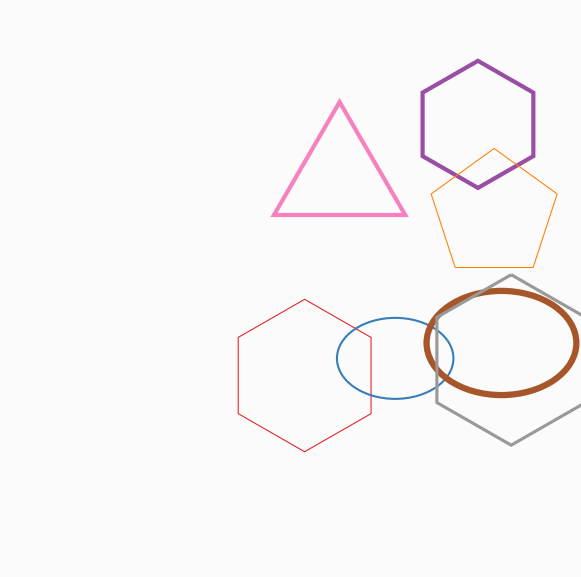[{"shape": "hexagon", "thickness": 0.5, "radius": 0.66, "center": [0.524, 0.349]}, {"shape": "oval", "thickness": 1, "radius": 0.5, "center": [0.68, 0.379]}, {"shape": "hexagon", "thickness": 2, "radius": 0.55, "center": [0.822, 0.784]}, {"shape": "pentagon", "thickness": 0.5, "radius": 0.57, "center": [0.85, 0.628]}, {"shape": "oval", "thickness": 3, "radius": 0.64, "center": [0.863, 0.405]}, {"shape": "triangle", "thickness": 2, "radius": 0.65, "center": [0.584, 0.692]}, {"shape": "hexagon", "thickness": 1.5, "radius": 0.74, "center": [0.879, 0.376]}]